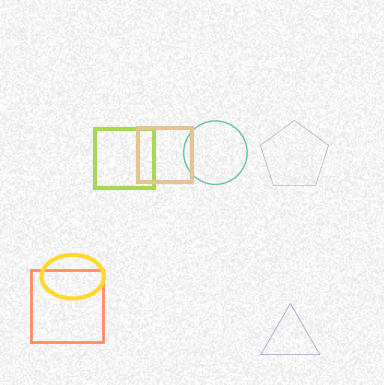[{"shape": "circle", "thickness": 1, "radius": 0.41, "center": [0.56, 0.603]}, {"shape": "square", "thickness": 2, "radius": 0.47, "center": [0.175, 0.205]}, {"shape": "triangle", "thickness": 0.5, "radius": 0.44, "center": [0.754, 0.123]}, {"shape": "square", "thickness": 3, "radius": 0.39, "center": [0.323, 0.588]}, {"shape": "oval", "thickness": 3, "radius": 0.4, "center": [0.189, 0.281]}, {"shape": "square", "thickness": 3, "radius": 0.35, "center": [0.428, 0.597]}, {"shape": "pentagon", "thickness": 0.5, "radius": 0.47, "center": [0.765, 0.594]}]